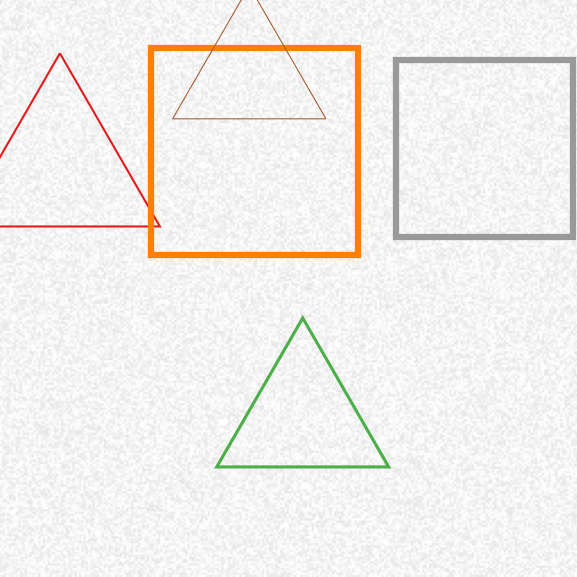[{"shape": "triangle", "thickness": 1, "radius": 1.0, "center": [0.104, 0.707]}, {"shape": "triangle", "thickness": 1.5, "radius": 0.86, "center": [0.524, 0.277]}, {"shape": "square", "thickness": 3, "radius": 0.9, "center": [0.44, 0.736]}, {"shape": "triangle", "thickness": 0.5, "radius": 0.77, "center": [0.432, 0.87]}, {"shape": "square", "thickness": 3, "radius": 0.77, "center": [0.839, 0.742]}]